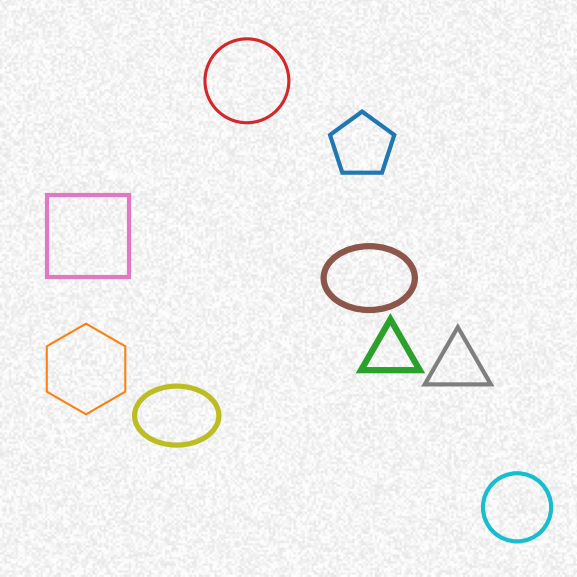[{"shape": "pentagon", "thickness": 2, "radius": 0.29, "center": [0.627, 0.747]}, {"shape": "hexagon", "thickness": 1, "radius": 0.39, "center": [0.149, 0.36]}, {"shape": "triangle", "thickness": 3, "radius": 0.29, "center": [0.676, 0.388]}, {"shape": "circle", "thickness": 1.5, "radius": 0.36, "center": [0.428, 0.859]}, {"shape": "oval", "thickness": 3, "radius": 0.39, "center": [0.639, 0.518]}, {"shape": "square", "thickness": 2, "radius": 0.35, "center": [0.153, 0.591]}, {"shape": "triangle", "thickness": 2, "radius": 0.33, "center": [0.793, 0.367]}, {"shape": "oval", "thickness": 2.5, "radius": 0.36, "center": [0.306, 0.279]}, {"shape": "circle", "thickness": 2, "radius": 0.3, "center": [0.895, 0.121]}]